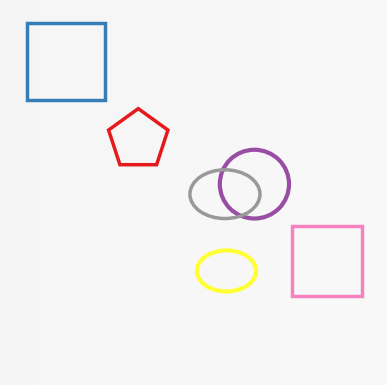[{"shape": "pentagon", "thickness": 2.5, "radius": 0.4, "center": [0.357, 0.637]}, {"shape": "square", "thickness": 2.5, "radius": 0.5, "center": [0.171, 0.841]}, {"shape": "circle", "thickness": 3, "radius": 0.45, "center": [0.657, 0.522]}, {"shape": "oval", "thickness": 3, "radius": 0.38, "center": [0.584, 0.296]}, {"shape": "square", "thickness": 2.5, "radius": 0.45, "center": [0.844, 0.323]}, {"shape": "oval", "thickness": 2.5, "radius": 0.45, "center": [0.58, 0.496]}]